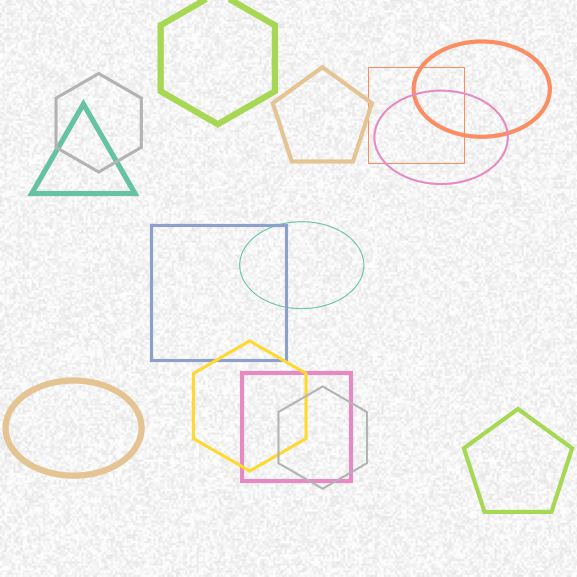[{"shape": "oval", "thickness": 0.5, "radius": 0.54, "center": [0.523, 0.54]}, {"shape": "triangle", "thickness": 2.5, "radius": 0.52, "center": [0.144, 0.716]}, {"shape": "oval", "thickness": 2, "radius": 0.59, "center": [0.834, 0.845]}, {"shape": "square", "thickness": 0.5, "radius": 0.42, "center": [0.721, 0.8]}, {"shape": "square", "thickness": 1.5, "radius": 0.59, "center": [0.378, 0.493]}, {"shape": "oval", "thickness": 1, "radius": 0.58, "center": [0.764, 0.761]}, {"shape": "square", "thickness": 2, "radius": 0.47, "center": [0.514, 0.26]}, {"shape": "hexagon", "thickness": 3, "radius": 0.57, "center": [0.377, 0.898]}, {"shape": "pentagon", "thickness": 2, "radius": 0.49, "center": [0.897, 0.192]}, {"shape": "hexagon", "thickness": 1.5, "radius": 0.56, "center": [0.432, 0.296]}, {"shape": "oval", "thickness": 3, "radius": 0.59, "center": [0.127, 0.258]}, {"shape": "pentagon", "thickness": 2, "radius": 0.45, "center": [0.558, 0.793]}, {"shape": "hexagon", "thickness": 1, "radius": 0.44, "center": [0.559, 0.241]}, {"shape": "hexagon", "thickness": 1.5, "radius": 0.43, "center": [0.171, 0.787]}]